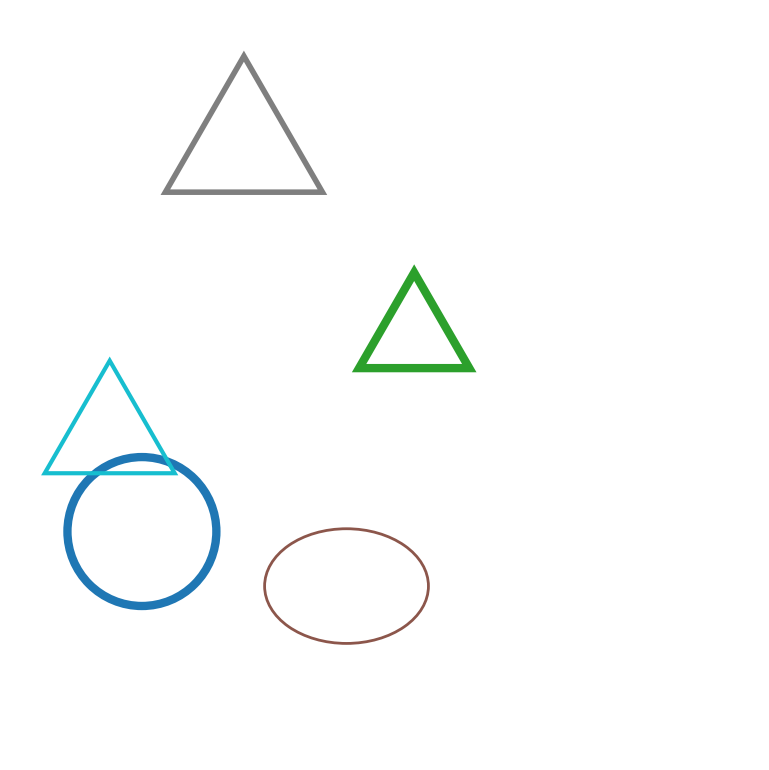[{"shape": "circle", "thickness": 3, "radius": 0.48, "center": [0.184, 0.31]}, {"shape": "triangle", "thickness": 3, "radius": 0.41, "center": [0.538, 0.563]}, {"shape": "oval", "thickness": 1, "radius": 0.53, "center": [0.45, 0.239]}, {"shape": "triangle", "thickness": 2, "radius": 0.59, "center": [0.317, 0.809]}, {"shape": "triangle", "thickness": 1.5, "radius": 0.49, "center": [0.142, 0.434]}]